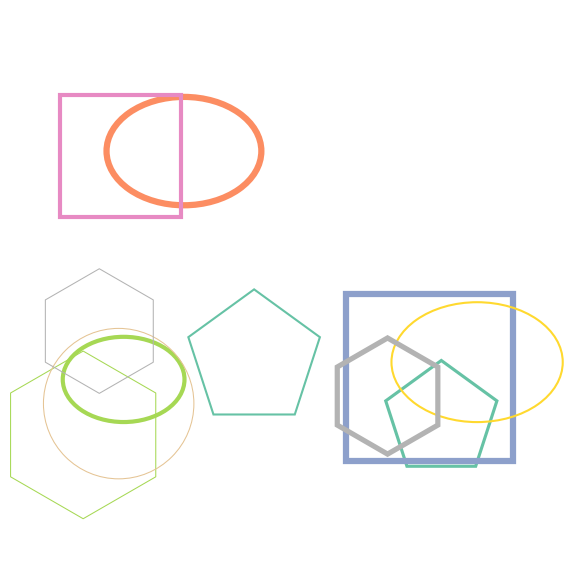[{"shape": "pentagon", "thickness": 1.5, "radius": 0.51, "center": [0.764, 0.274]}, {"shape": "pentagon", "thickness": 1, "radius": 0.6, "center": [0.44, 0.378]}, {"shape": "oval", "thickness": 3, "radius": 0.67, "center": [0.319, 0.738]}, {"shape": "square", "thickness": 3, "radius": 0.72, "center": [0.744, 0.345]}, {"shape": "square", "thickness": 2, "radius": 0.53, "center": [0.209, 0.729]}, {"shape": "oval", "thickness": 2, "radius": 0.53, "center": [0.214, 0.342]}, {"shape": "hexagon", "thickness": 0.5, "radius": 0.73, "center": [0.144, 0.246]}, {"shape": "oval", "thickness": 1, "radius": 0.74, "center": [0.826, 0.372]}, {"shape": "circle", "thickness": 0.5, "radius": 0.65, "center": [0.205, 0.3]}, {"shape": "hexagon", "thickness": 0.5, "radius": 0.54, "center": [0.172, 0.426]}, {"shape": "hexagon", "thickness": 2.5, "radius": 0.5, "center": [0.671, 0.313]}]